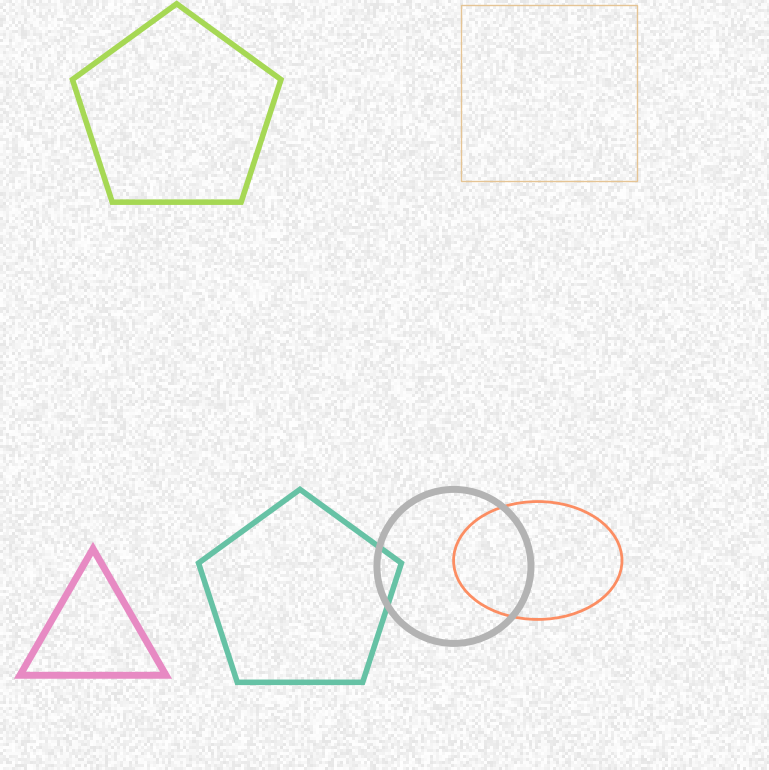[{"shape": "pentagon", "thickness": 2, "radius": 0.69, "center": [0.39, 0.226]}, {"shape": "oval", "thickness": 1, "radius": 0.55, "center": [0.698, 0.272]}, {"shape": "triangle", "thickness": 2.5, "radius": 0.55, "center": [0.121, 0.178]}, {"shape": "pentagon", "thickness": 2, "radius": 0.71, "center": [0.229, 0.853]}, {"shape": "square", "thickness": 0.5, "radius": 0.57, "center": [0.714, 0.879]}, {"shape": "circle", "thickness": 2.5, "radius": 0.5, "center": [0.59, 0.264]}]